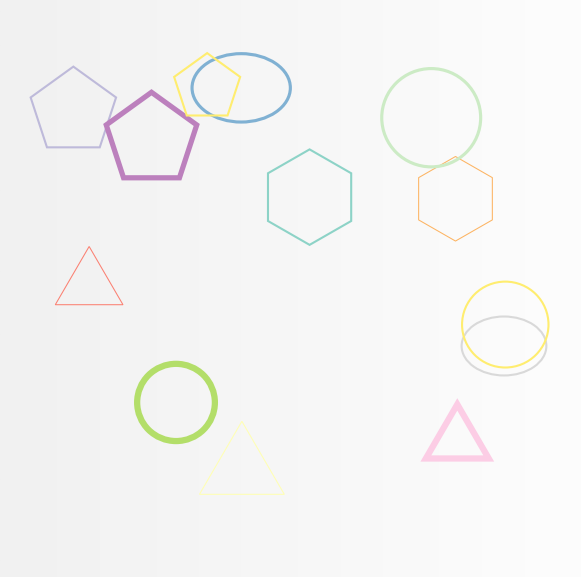[{"shape": "hexagon", "thickness": 1, "radius": 0.41, "center": [0.533, 0.658]}, {"shape": "triangle", "thickness": 0.5, "radius": 0.42, "center": [0.416, 0.185]}, {"shape": "pentagon", "thickness": 1, "radius": 0.39, "center": [0.126, 0.807]}, {"shape": "triangle", "thickness": 0.5, "radius": 0.34, "center": [0.153, 0.505]}, {"shape": "oval", "thickness": 1.5, "radius": 0.42, "center": [0.415, 0.847]}, {"shape": "hexagon", "thickness": 0.5, "radius": 0.37, "center": [0.784, 0.655]}, {"shape": "circle", "thickness": 3, "radius": 0.33, "center": [0.303, 0.302]}, {"shape": "triangle", "thickness": 3, "radius": 0.31, "center": [0.787, 0.236]}, {"shape": "oval", "thickness": 1, "radius": 0.36, "center": [0.867, 0.4]}, {"shape": "pentagon", "thickness": 2.5, "radius": 0.41, "center": [0.261, 0.757]}, {"shape": "circle", "thickness": 1.5, "radius": 0.43, "center": [0.742, 0.795]}, {"shape": "pentagon", "thickness": 1, "radius": 0.3, "center": [0.356, 0.847]}, {"shape": "circle", "thickness": 1, "radius": 0.37, "center": [0.869, 0.437]}]